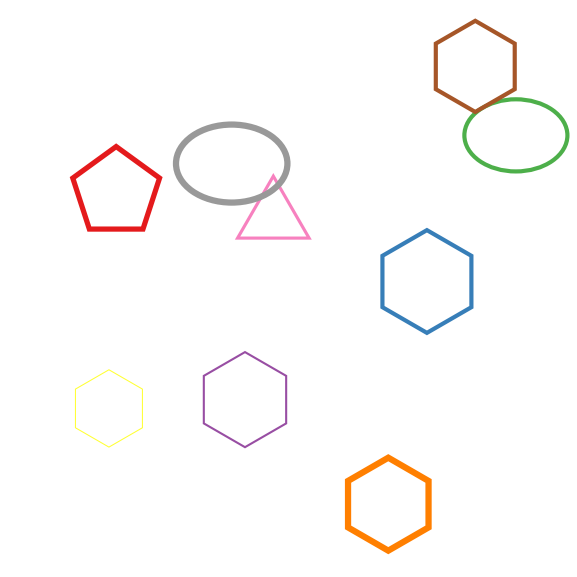[{"shape": "pentagon", "thickness": 2.5, "radius": 0.39, "center": [0.201, 0.666]}, {"shape": "hexagon", "thickness": 2, "radius": 0.44, "center": [0.739, 0.512]}, {"shape": "oval", "thickness": 2, "radius": 0.45, "center": [0.893, 0.765]}, {"shape": "hexagon", "thickness": 1, "radius": 0.41, "center": [0.424, 0.307]}, {"shape": "hexagon", "thickness": 3, "radius": 0.4, "center": [0.672, 0.126]}, {"shape": "hexagon", "thickness": 0.5, "radius": 0.33, "center": [0.189, 0.292]}, {"shape": "hexagon", "thickness": 2, "radius": 0.39, "center": [0.823, 0.884]}, {"shape": "triangle", "thickness": 1.5, "radius": 0.36, "center": [0.473, 0.623]}, {"shape": "oval", "thickness": 3, "radius": 0.48, "center": [0.401, 0.716]}]